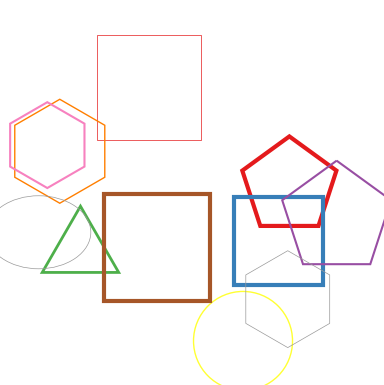[{"shape": "square", "thickness": 0.5, "radius": 0.68, "center": [0.387, 0.773]}, {"shape": "pentagon", "thickness": 3, "radius": 0.64, "center": [0.752, 0.517]}, {"shape": "square", "thickness": 3, "radius": 0.57, "center": [0.723, 0.374]}, {"shape": "triangle", "thickness": 2, "radius": 0.57, "center": [0.209, 0.35]}, {"shape": "pentagon", "thickness": 1.5, "radius": 0.74, "center": [0.874, 0.434]}, {"shape": "hexagon", "thickness": 1, "radius": 0.67, "center": [0.155, 0.607]}, {"shape": "circle", "thickness": 1, "radius": 0.64, "center": [0.631, 0.114]}, {"shape": "square", "thickness": 3, "radius": 0.69, "center": [0.409, 0.357]}, {"shape": "hexagon", "thickness": 1.5, "radius": 0.56, "center": [0.123, 0.623]}, {"shape": "hexagon", "thickness": 0.5, "radius": 0.63, "center": [0.747, 0.223]}, {"shape": "oval", "thickness": 0.5, "radius": 0.68, "center": [0.1, 0.397]}]